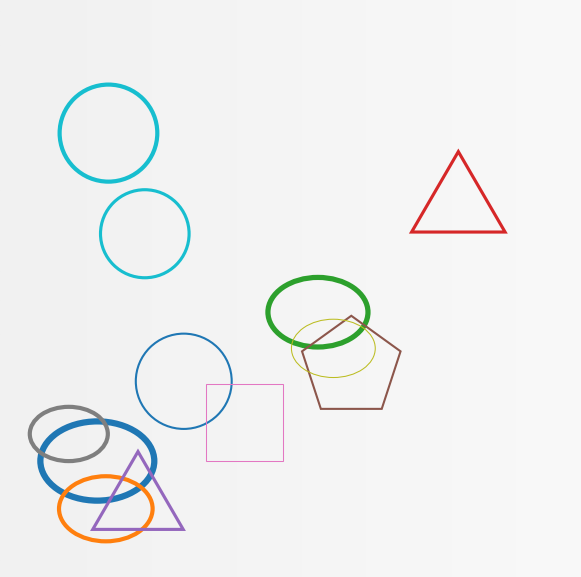[{"shape": "oval", "thickness": 3, "radius": 0.49, "center": [0.167, 0.201]}, {"shape": "circle", "thickness": 1, "radius": 0.41, "center": [0.316, 0.339]}, {"shape": "oval", "thickness": 2, "radius": 0.4, "center": [0.182, 0.118]}, {"shape": "oval", "thickness": 2.5, "radius": 0.43, "center": [0.547, 0.459]}, {"shape": "triangle", "thickness": 1.5, "radius": 0.46, "center": [0.789, 0.644]}, {"shape": "triangle", "thickness": 1.5, "radius": 0.45, "center": [0.237, 0.127]}, {"shape": "pentagon", "thickness": 1, "radius": 0.45, "center": [0.604, 0.363]}, {"shape": "square", "thickness": 0.5, "radius": 0.34, "center": [0.421, 0.268]}, {"shape": "oval", "thickness": 2, "radius": 0.34, "center": [0.118, 0.248]}, {"shape": "oval", "thickness": 0.5, "radius": 0.36, "center": [0.573, 0.396]}, {"shape": "circle", "thickness": 1.5, "radius": 0.38, "center": [0.249, 0.594]}, {"shape": "circle", "thickness": 2, "radius": 0.42, "center": [0.187, 0.769]}]